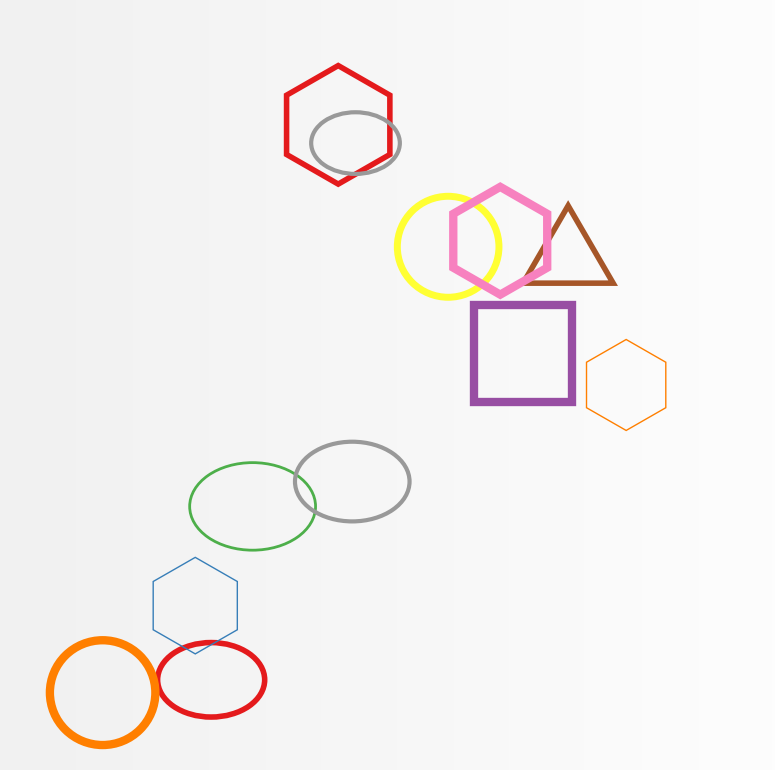[{"shape": "hexagon", "thickness": 2, "radius": 0.38, "center": [0.436, 0.838]}, {"shape": "oval", "thickness": 2, "radius": 0.35, "center": [0.272, 0.117]}, {"shape": "hexagon", "thickness": 0.5, "radius": 0.31, "center": [0.252, 0.213]}, {"shape": "oval", "thickness": 1, "radius": 0.41, "center": [0.326, 0.342]}, {"shape": "square", "thickness": 3, "radius": 0.31, "center": [0.675, 0.541]}, {"shape": "hexagon", "thickness": 0.5, "radius": 0.3, "center": [0.808, 0.5]}, {"shape": "circle", "thickness": 3, "radius": 0.34, "center": [0.132, 0.1]}, {"shape": "circle", "thickness": 2.5, "radius": 0.33, "center": [0.578, 0.68]}, {"shape": "triangle", "thickness": 2, "radius": 0.34, "center": [0.733, 0.666]}, {"shape": "hexagon", "thickness": 3, "radius": 0.35, "center": [0.645, 0.687]}, {"shape": "oval", "thickness": 1.5, "radius": 0.37, "center": [0.455, 0.375]}, {"shape": "oval", "thickness": 1.5, "radius": 0.29, "center": [0.459, 0.814]}]